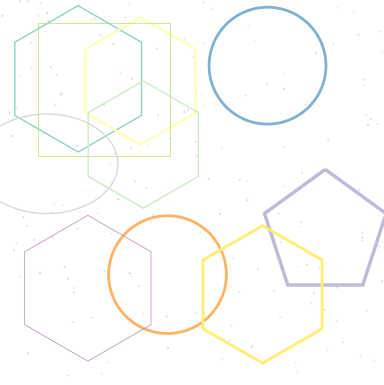[{"shape": "hexagon", "thickness": 1, "radius": 0.95, "center": [0.203, 0.795]}, {"shape": "hexagon", "thickness": 1.5, "radius": 0.83, "center": [0.365, 0.79]}, {"shape": "pentagon", "thickness": 2.5, "radius": 0.83, "center": [0.845, 0.394]}, {"shape": "circle", "thickness": 2, "radius": 0.76, "center": [0.695, 0.829]}, {"shape": "circle", "thickness": 2, "radius": 0.76, "center": [0.435, 0.287]}, {"shape": "square", "thickness": 0.5, "radius": 0.86, "center": [0.27, 0.768]}, {"shape": "oval", "thickness": 1, "radius": 0.92, "center": [0.121, 0.575]}, {"shape": "hexagon", "thickness": 0.5, "radius": 0.95, "center": [0.228, 0.251]}, {"shape": "hexagon", "thickness": 1, "radius": 0.83, "center": [0.372, 0.625]}, {"shape": "hexagon", "thickness": 2, "radius": 0.89, "center": [0.682, 0.235]}]